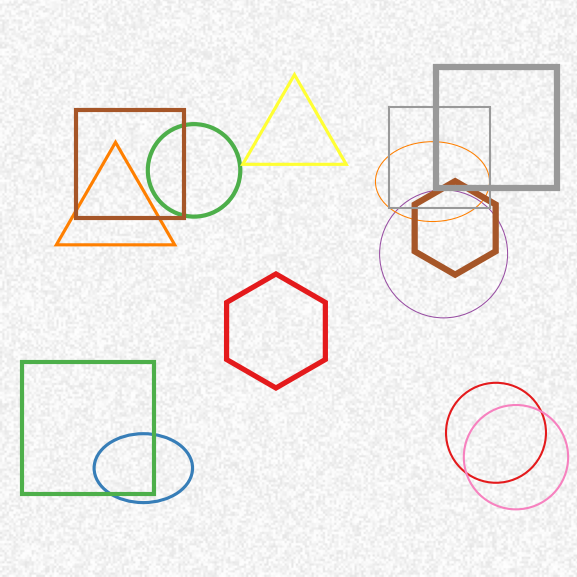[{"shape": "hexagon", "thickness": 2.5, "radius": 0.49, "center": [0.478, 0.426]}, {"shape": "circle", "thickness": 1, "radius": 0.43, "center": [0.859, 0.25]}, {"shape": "oval", "thickness": 1.5, "radius": 0.43, "center": [0.248, 0.188]}, {"shape": "circle", "thickness": 2, "radius": 0.4, "center": [0.336, 0.704]}, {"shape": "square", "thickness": 2, "radius": 0.57, "center": [0.152, 0.258]}, {"shape": "circle", "thickness": 0.5, "radius": 0.55, "center": [0.768, 0.56]}, {"shape": "triangle", "thickness": 1.5, "radius": 0.59, "center": [0.2, 0.634]}, {"shape": "oval", "thickness": 0.5, "radius": 0.49, "center": [0.749, 0.685]}, {"shape": "triangle", "thickness": 1.5, "radius": 0.52, "center": [0.51, 0.766]}, {"shape": "square", "thickness": 2, "radius": 0.47, "center": [0.225, 0.715]}, {"shape": "hexagon", "thickness": 3, "radius": 0.4, "center": [0.788, 0.604]}, {"shape": "circle", "thickness": 1, "radius": 0.45, "center": [0.893, 0.207]}, {"shape": "square", "thickness": 3, "radius": 0.52, "center": [0.859, 0.778]}, {"shape": "square", "thickness": 1, "radius": 0.44, "center": [0.761, 0.726]}]